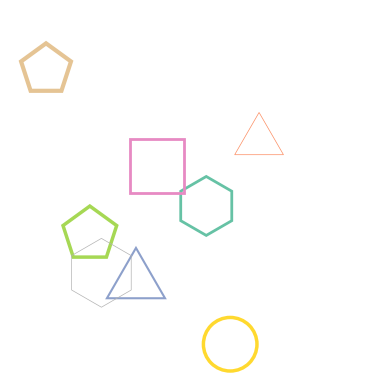[{"shape": "hexagon", "thickness": 2, "radius": 0.38, "center": [0.536, 0.465]}, {"shape": "triangle", "thickness": 0.5, "radius": 0.37, "center": [0.673, 0.635]}, {"shape": "triangle", "thickness": 1.5, "radius": 0.44, "center": [0.353, 0.269]}, {"shape": "square", "thickness": 2, "radius": 0.35, "center": [0.409, 0.57]}, {"shape": "pentagon", "thickness": 2.5, "radius": 0.37, "center": [0.233, 0.391]}, {"shape": "circle", "thickness": 2.5, "radius": 0.35, "center": [0.598, 0.106]}, {"shape": "pentagon", "thickness": 3, "radius": 0.34, "center": [0.12, 0.819]}, {"shape": "hexagon", "thickness": 0.5, "radius": 0.45, "center": [0.263, 0.291]}]